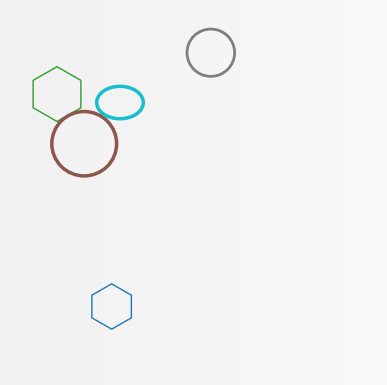[{"shape": "hexagon", "thickness": 1, "radius": 0.29, "center": [0.288, 0.204]}, {"shape": "hexagon", "thickness": 1, "radius": 0.36, "center": [0.147, 0.756]}, {"shape": "circle", "thickness": 2.5, "radius": 0.42, "center": [0.217, 0.627]}, {"shape": "circle", "thickness": 2, "radius": 0.31, "center": [0.544, 0.863]}, {"shape": "oval", "thickness": 2.5, "radius": 0.3, "center": [0.31, 0.734]}]